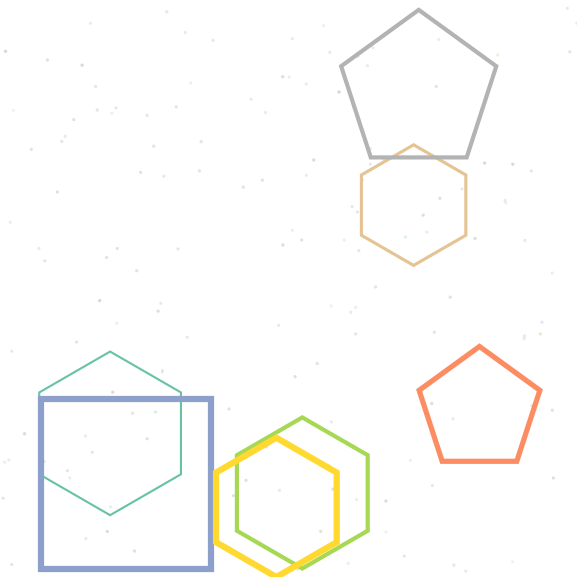[{"shape": "hexagon", "thickness": 1, "radius": 0.71, "center": [0.191, 0.249]}, {"shape": "pentagon", "thickness": 2.5, "radius": 0.55, "center": [0.83, 0.289]}, {"shape": "square", "thickness": 3, "radius": 0.74, "center": [0.219, 0.161]}, {"shape": "hexagon", "thickness": 2, "radius": 0.65, "center": [0.523, 0.146]}, {"shape": "hexagon", "thickness": 3, "radius": 0.6, "center": [0.479, 0.121]}, {"shape": "hexagon", "thickness": 1.5, "radius": 0.52, "center": [0.716, 0.644]}, {"shape": "pentagon", "thickness": 2, "radius": 0.71, "center": [0.725, 0.841]}]